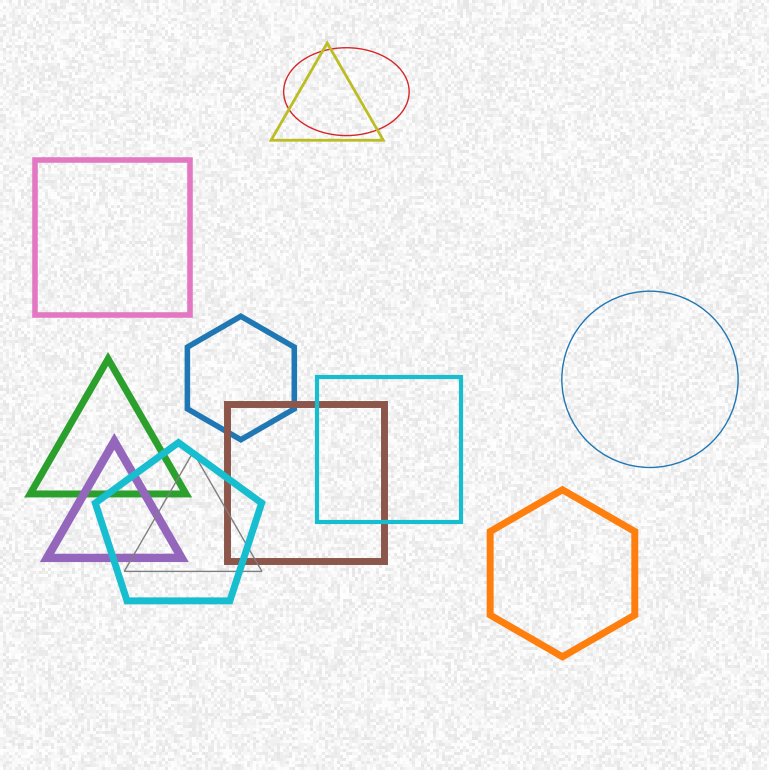[{"shape": "hexagon", "thickness": 2, "radius": 0.4, "center": [0.313, 0.509]}, {"shape": "circle", "thickness": 0.5, "radius": 0.57, "center": [0.844, 0.507]}, {"shape": "hexagon", "thickness": 2.5, "radius": 0.54, "center": [0.73, 0.255]}, {"shape": "triangle", "thickness": 2.5, "radius": 0.58, "center": [0.14, 0.417]}, {"shape": "oval", "thickness": 0.5, "radius": 0.41, "center": [0.45, 0.881]}, {"shape": "triangle", "thickness": 3, "radius": 0.5, "center": [0.148, 0.326]}, {"shape": "square", "thickness": 2.5, "radius": 0.51, "center": [0.397, 0.373]}, {"shape": "square", "thickness": 2, "radius": 0.5, "center": [0.146, 0.691]}, {"shape": "triangle", "thickness": 0.5, "radius": 0.52, "center": [0.251, 0.31]}, {"shape": "triangle", "thickness": 1, "radius": 0.42, "center": [0.425, 0.86]}, {"shape": "pentagon", "thickness": 2.5, "radius": 0.57, "center": [0.232, 0.312]}, {"shape": "square", "thickness": 1.5, "radius": 0.47, "center": [0.505, 0.416]}]